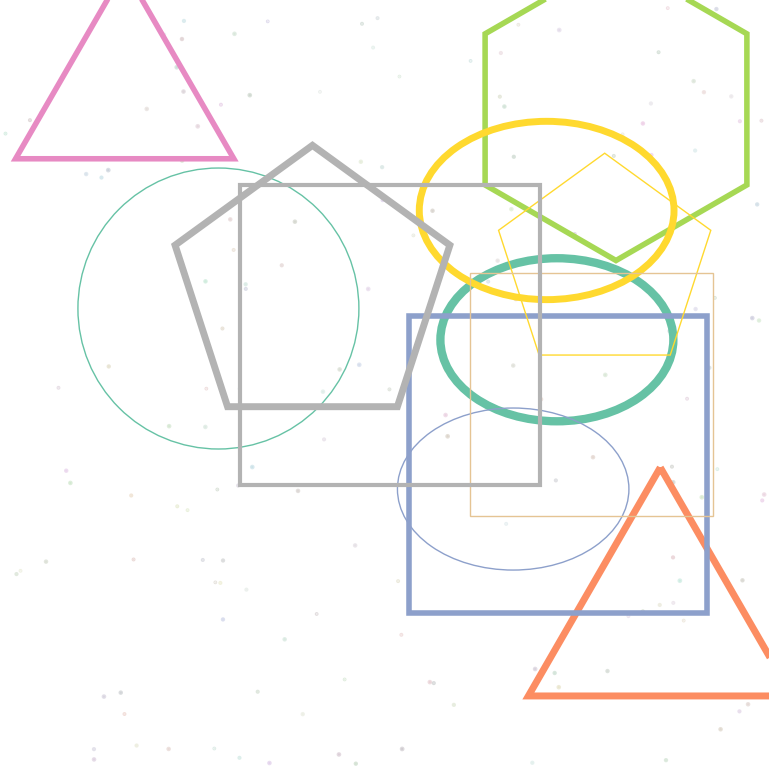[{"shape": "oval", "thickness": 3, "radius": 0.76, "center": [0.723, 0.559]}, {"shape": "circle", "thickness": 0.5, "radius": 0.91, "center": [0.284, 0.599]}, {"shape": "triangle", "thickness": 2.5, "radius": 0.99, "center": [0.858, 0.195]}, {"shape": "square", "thickness": 2, "radius": 0.97, "center": [0.725, 0.397]}, {"shape": "oval", "thickness": 0.5, "radius": 0.75, "center": [0.666, 0.365]}, {"shape": "triangle", "thickness": 2, "radius": 0.82, "center": [0.162, 0.876]}, {"shape": "hexagon", "thickness": 2, "radius": 0.98, "center": [0.8, 0.858]}, {"shape": "pentagon", "thickness": 0.5, "radius": 0.72, "center": [0.785, 0.656]}, {"shape": "oval", "thickness": 2.5, "radius": 0.83, "center": [0.71, 0.727]}, {"shape": "square", "thickness": 0.5, "radius": 0.79, "center": [0.769, 0.488]}, {"shape": "pentagon", "thickness": 2.5, "radius": 0.94, "center": [0.406, 0.624]}, {"shape": "square", "thickness": 1.5, "radius": 0.97, "center": [0.506, 0.565]}]